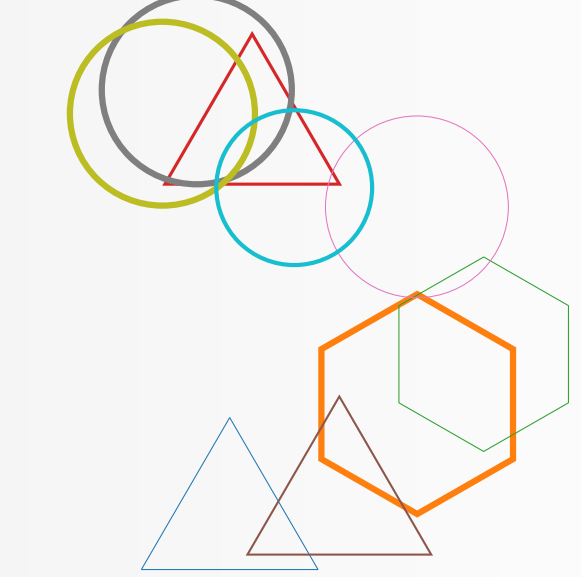[{"shape": "triangle", "thickness": 0.5, "radius": 0.88, "center": [0.395, 0.101]}, {"shape": "hexagon", "thickness": 3, "radius": 0.95, "center": [0.718, 0.299]}, {"shape": "hexagon", "thickness": 0.5, "radius": 0.84, "center": [0.832, 0.386]}, {"shape": "triangle", "thickness": 1.5, "radius": 0.87, "center": [0.434, 0.767]}, {"shape": "triangle", "thickness": 1, "radius": 0.91, "center": [0.584, 0.13]}, {"shape": "circle", "thickness": 0.5, "radius": 0.79, "center": [0.717, 0.641]}, {"shape": "circle", "thickness": 3, "radius": 0.82, "center": [0.339, 0.844]}, {"shape": "circle", "thickness": 3, "radius": 0.8, "center": [0.279, 0.802]}, {"shape": "circle", "thickness": 2, "radius": 0.67, "center": [0.506, 0.674]}]